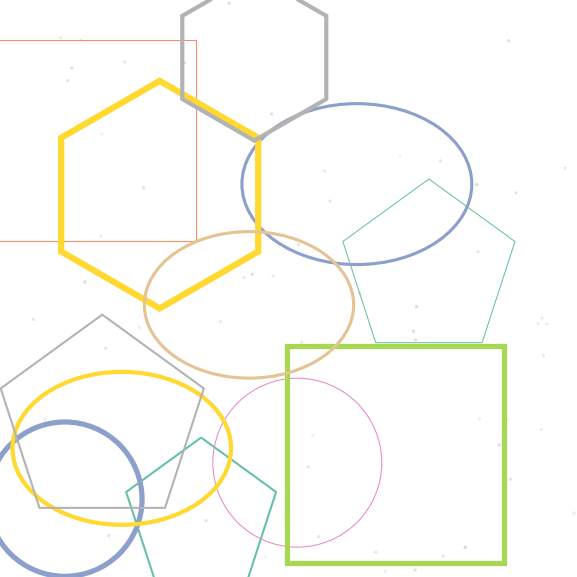[{"shape": "pentagon", "thickness": 1, "radius": 0.68, "center": [0.348, 0.105]}, {"shape": "pentagon", "thickness": 0.5, "radius": 0.78, "center": [0.743, 0.532]}, {"shape": "square", "thickness": 0.5, "radius": 0.87, "center": [0.166, 0.756]}, {"shape": "oval", "thickness": 1.5, "radius": 1.0, "center": [0.618, 0.68]}, {"shape": "circle", "thickness": 2.5, "radius": 0.67, "center": [0.112, 0.135]}, {"shape": "circle", "thickness": 0.5, "radius": 0.73, "center": [0.515, 0.198]}, {"shape": "square", "thickness": 2.5, "radius": 0.94, "center": [0.684, 0.212]}, {"shape": "hexagon", "thickness": 3, "radius": 0.98, "center": [0.277, 0.662]}, {"shape": "oval", "thickness": 2, "radius": 0.95, "center": [0.211, 0.223]}, {"shape": "oval", "thickness": 1.5, "radius": 0.91, "center": [0.431, 0.471]}, {"shape": "pentagon", "thickness": 1, "radius": 0.92, "center": [0.177, 0.269]}, {"shape": "hexagon", "thickness": 2, "radius": 0.72, "center": [0.44, 0.9]}]